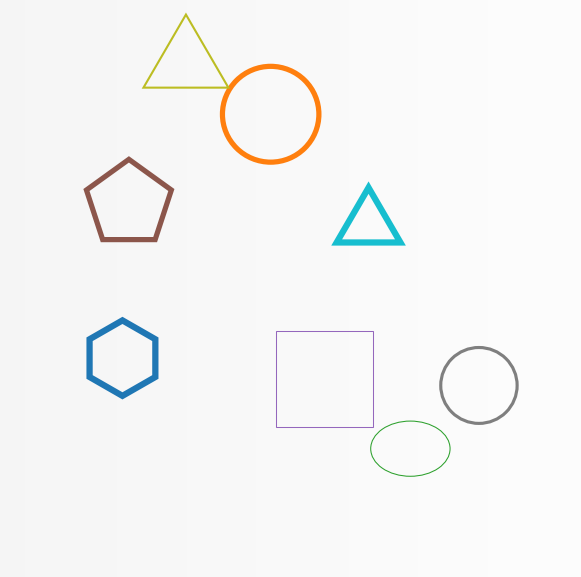[{"shape": "hexagon", "thickness": 3, "radius": 0.33, "center": [0.211, 0.379]}, {"shape": "circle", "thickness": 2.5, "radius": 0.41, "center": [0.466, 0.801]}, {"shape": "oval", "thickness": 0.5, "radius": 0.34, "center": [0.706, 0.222]}, {"shape": "square", "thickness": 0.5, "radius": 0.42, "center": [0.559, 0.343]}, {"shape": "pentagon", "thickness": 2.5, "radius": 0.38, "center": [0.222, 0.646]}, {"shape": "circle", "thickness": 1.5, "radius": 0.33, "center": [0.824, 0.332]}, {"shape": "triangle", "thickness": 1, "radius": 0.42, "center": [0.32, 0.89]}, {"shape": "triangle", "thickness": 3, "radius": 0.32, "center": [0.634, 0.611]}]